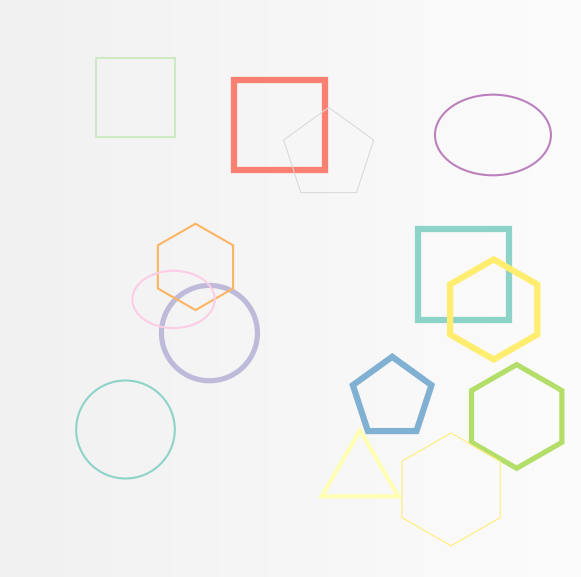[{"shape": "circle", "thickness": 1, "radius": 0.42, "center": [0.216, 0.255]}, {"shape": "square", "thickness": 3, "radius": 0.39, "center": [0.798, 0.524]}, {"shape": "triangle", "thickness": 2, "radius": 0.38, "center": [0.619, 0.178]}, {"shape": "circle", "thickness": 2.5, "radius": 0.41, "center": [0.36, 0.422]}, {"shape": "square", "thickness": 3, "radius": 0.39, "center": [0.481, 0.783]}, {"shape": "pentagon", "thickness": 3, "radius": 0.36, "center": [0.675, 0.31]}, {"shape": "hexagon", "thickness": 1, "radius": 0.37, "center": [0.336, 0.537]}, {"shape": "hexagon", "thickness": 2.5, "radius": 0.45, "center": [0.889, 0.278]}, {"shape": "oval", "thickness": 1, "radius": 0.35, "center": [0.299, 0.481]}, {"shape": "pentagon", "thickness": 0.5, "radius": 0.41, "center": [0.565, 0.732]}, {"shape": "oval", "thickness": 1, "radius": 0.5, "center": [0.848, 0.765]}, {"shape": "square", "thickness": 1, "radius": 0.34, "center": [0.233, 0.83]}, {"shape": "hexagon", "thickness": 3, "radius": 0.43, "center": [0.849, 0.463]}, {"shape": "hexagon", "thickness": 0.5, "radius": 0.49, "center": [0.776, 0.152]}]